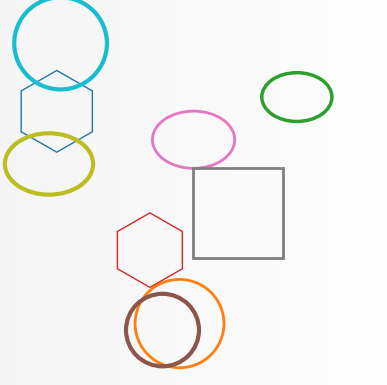[{"shape": "hexagon", "thickness": 1, "radius": 0.53, "center": [0.146, 0.711]}, {"shape": "circle", "thickness": 2, "radius": 0.57, "center": [0.463, 0.16]}, {"shape": "oval", "thickness": 2.5, "radius": 0.45, "center": [0.766, 0.748]}, {"shape": "hexagon", "thickness": 1, "radius": 0.48, "center": [0.387, 0.35]}, {"shape": "circle", "thickness": 3, "radius": 0.47, "center": [0.419, 0.143]}, {"shape": "oval", "thickness": 2, "radius": 0.53, "center": [0.5, 0.637]}, {"shape": "square", "thickness": 2, "radius": 0.58, "center": [0.614, 0.446]}, {"shape": "oval", "thickness": 3, "radius": 0.57, "center": [0.126, 0.574]}, {"shape": "circle", "thickness": 3, "radius": 0.6, "center": [0.156, 0.887]}]